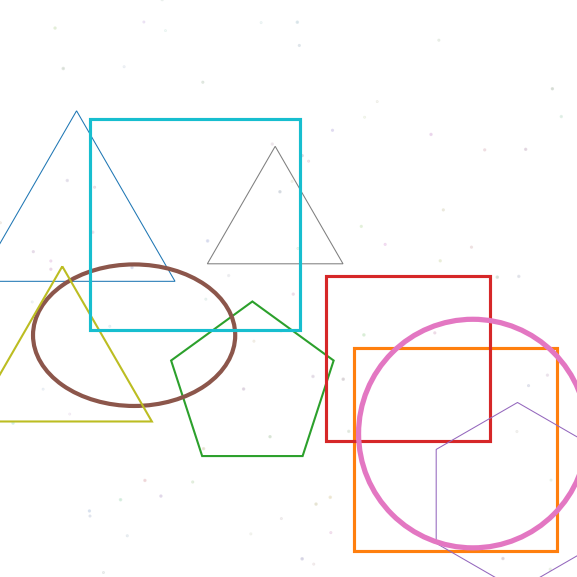[{"shape": "triangle", "thickness": 0.5, "radius": 0.98, "center": [0.133, 0.61]}, {"shape": "square", "thickness": 1.5, "radius": 0.88, "center": [0.789, 0.22]}, {"shape": "pentagon", "thickness": 1, "radius": 0.74, "center": [0.437, 0.329]}, {"shape": "square", "thickness": 1.5, "radius": 0.71, "center": [0.706, 0.379]}, {"shape": "hexagon", "thickness": 0.5, "radius": 0.81, "center": [0.896, 0.14]}, {"shape": "oval", "thickness": 2, "radius": 0.88, "center": [0.232, 0.419]}, {"shape": "circle", "thickness": 2.5, "radius": 0.99, "center": [0.819, 0.248]}, {"shape": "triangle", "thickness": 0.5, "radius": 0.68, "center": [0.477, 0.61]}, {"shape": "triangle", "thickness": 1, "radius": 0.9, "center": [0.108, 0.359]}, {"shape": "square", "thickness": 1.5, "radius": 0.91, "center": [0.338, 0.61]}]